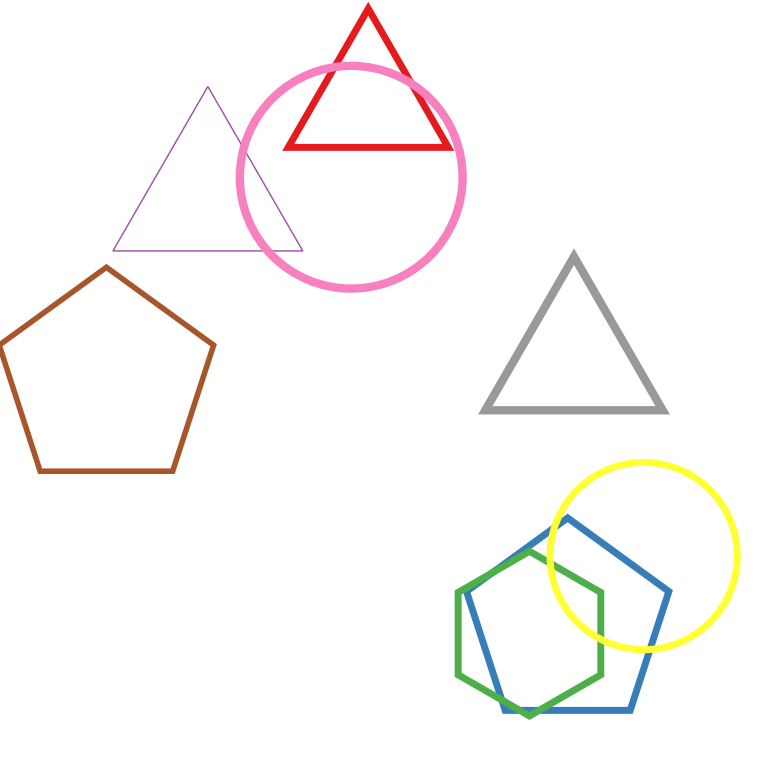[{"shape": "triangle", "thickness": 2.5, "radius": 0.6, "center": [0.478, 0.869]}, {"shape": "pentagon", "thickness": 2.5, "radius": 0.69, "center": [0.737, 0.189]}, {"shape": "hexagon", "thickness": 2.5, "radius": 0.53, "center": [0.688, 0.177]}, {"shape": "triangle", "thickness": 0.5, "radius": 0.71, "center": [0.27, 0.745]}, {"shape": "circle", "thickness": 2.5, "radius": 0.61, "center": [0.836, 0.278]}, {"shape": "pentagon", "thickness": 2, "radius": 0.73, "center": [0.138, 0.506]}, {"shape": "circle", "thickness": 3, "radius": 0.72, "center": [0.456, 0.77]}, {"shape": "triangle", "thickness": 3, "radius": 0.67, "center": [0.745, 0.534]}]